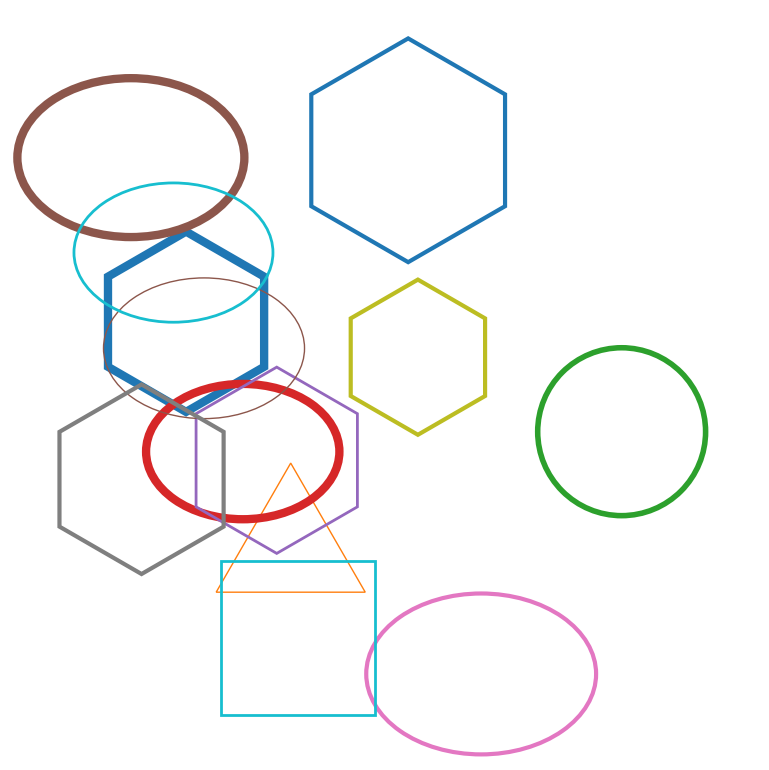[{"shape": "hexagon", "thickness": 1.5, "radius": 0.73, "center": [0.53, 0.805]}, {"shape": "hexagon", "thickness": 3, "radius": 0.59, "center": [0.242, 0.582]}, {"shape": "triangle", "thickness": 0.5, "radius": 0.56, "center": [0.378, 0.287]}, {"shape": "circle", "thickness": 2, "radius": 0.55, "center": [0.807, 0.439]}, {"shape": "oval", "thickness": 3, "radius": 0.63, "center": [0.315, 0.414]}, {"shape": "hexagon", "thickness": 1, "radius": 0.6, "center": [0.359, 0.402]}, {"shape": "oval", "thickness": 3, "radius": 0.74, "center": [0.17, 0.795]}, {"shape": "oval", "thickness": 0.5, "radius": 0.65, "center": [0.265, 0.548]}, {"shape": "oval", "thickness": 1.5, "radius": 0.75, "center": [0.625, 0.125]}, {"shape": "hexagon", "thickness": 1.5, "radius": 0.62, "center": [0.184, 0.378]}, {"shape": "hexagon", "thickness": 1.5, "radius": 0.5, "center": [0.543, 0.536]}, {"shape": "square", "thickness": 1, "radius": 0.5, "center": [0.387, 0.171]}, {"shape": "oval", "thickness": 1, "radius": 0.65, "center": [0.225, 0.672]}]